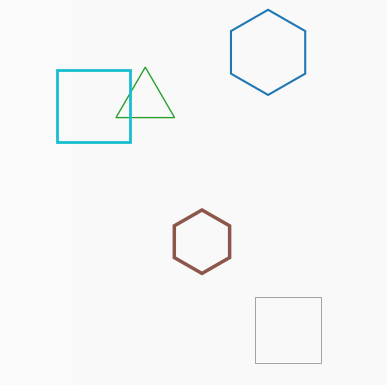[{"shape": "hexagon", "thickness": 1.5, "radius": 0.55, "center": [0.692, 0.864]}, {"shape": "triangle", "thickness": 1, "radius": 0.44, "center": [0.375, 0.738]}, {"shape": "hexagon", "thickness": 2.5, "radius": 0.41, "center": [0.521, 0.372]}, {"shape": "square", "thickness": 0.5, "radius": 0.43, "center": [0.744, 0.142]}, {"shape": "square", "thickness": 2, "radius": 0.47, "center": [0.241, 0.725]}]